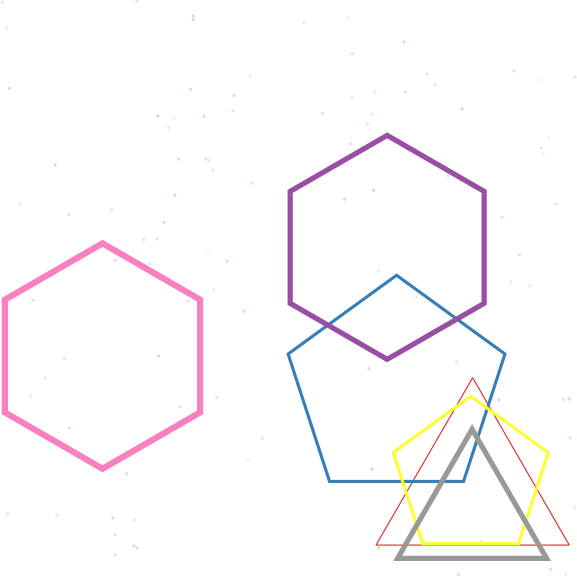[{"shape": "triangle", "thickness": 0.5, "radius": 0.97, "center": [0.818, 0.152]}, {"shape": "pentagon", "thickness": 1.5, "radius": 0.99, "center": [0.687, 0.325]}, {"shape": "hexagon", "thickness": 2.5, "radius": 0.97, "center": [0.67, 0.571]}, {"shape": "pentagon", "thickness": 1.5, "radius": 0.71, "center": [0.815, 0.172]}, {"shape": "hexagon", "thickness": 3, "radius": 0.98, "center": [0.177, 0.383]}, {"shape": "triangle", "thickness": 2.5, "radius": 0.74, "center": [0.818, 0.107]}]